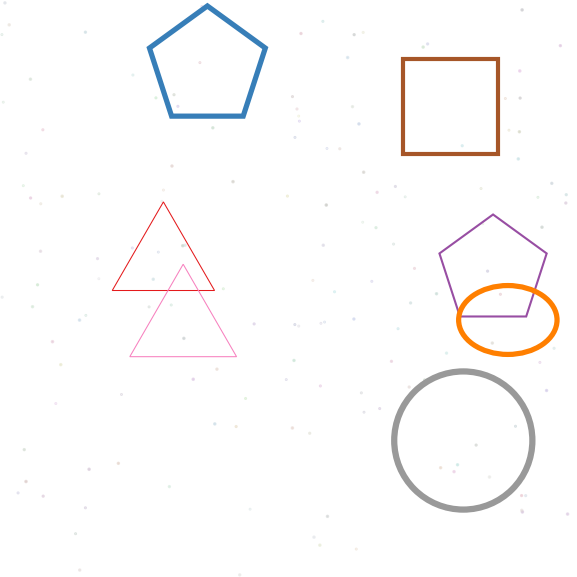[{"shape": "triangle", "thickness": 0.5, "radius": 0.51, "center": [0.283, 0.547]}, {"shape": "pentagon", "thickness": 2.5, "radius": 0.53, "center": [0.359, 0.883]}, {"shape": "pentagon", "thickness": 1, "radius": 0.49, "center": [0.854, 0.53]}, {"shape": "oval", "thickness": 2.5, "radius": 0.43, "center": [0.879, 0.445]}, {"shape": "square", "thickness": 2, "radius": 0.41, "center": [0.78, 0.816]}, {"shape": "triangle", "thickness": 0.5, "radius": 0.53, "center": [0.317, 0.435]}, {"shape": "circle", "thickness": 3, "radius": 0.6, "center": [0.802, 0.236]}]